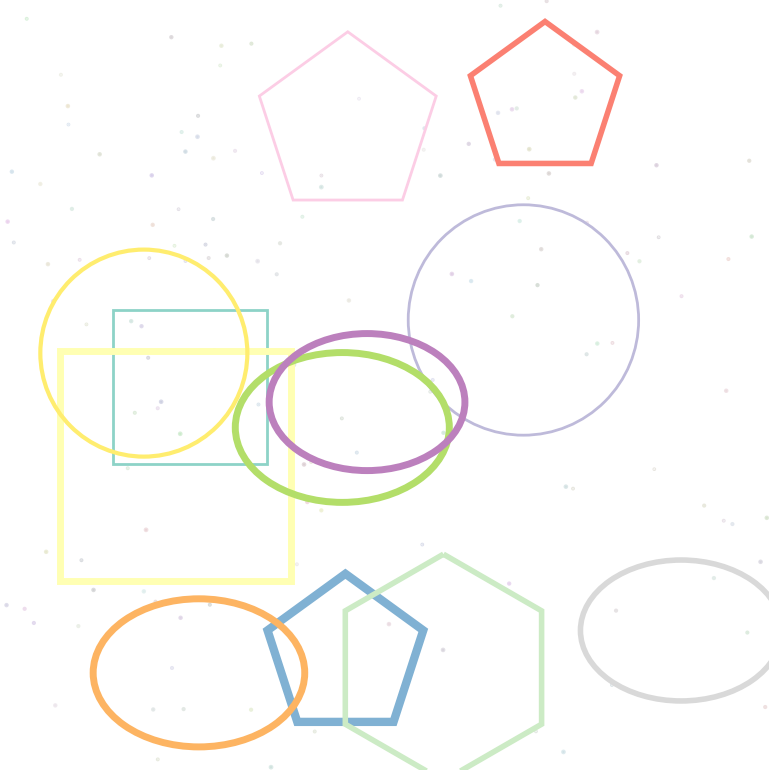[{"shape": "square", "thickness": 1, "radius": 0.5, "center": [0.247, 0.497]}, {"shape": "square", "thickness": 2.5, "radius": 0.75, "center": [0.227, 0.395]}, {"shape": "circle", "thickness": 1, "radius": 0.75, "center": [0.68, 0.584]}, {"shape": "pentagon", "thickness": 2, "radius": 0.51, "center": [0.708, 0.87]}, {"shape": "pentagon", "thickness": 3, "radius": 0.53, "center": [0.449, 0.149]}, {"shape": "oval", "thickness": 2.5, "radius": 0.69, "center": [0.258, 0.126]}, {"shape": "oval", "thickness": 2.5, "radius": 0.69, "center": [0.445, 0.445]}, {"shape": "pentagon", "thickness": 1, "radius": 0.6, "center": [0.452, 0.838]}, {"shape": "oval", "thickness": 2, "radius": 0.65, "center": [0.885, 0.181]}, {"shape": "oval", "thickness": 2.5, "radius": 0.64, "center": [0.477, 0.478]}, {"shape": "hexagon", "thickness": 2, "radius": 0.74, "center": [0.576, 0.133]}, {"shape": "circle", "thickness": 1.5, "radius": 0.67, "center": [0.187, 0.541]}]